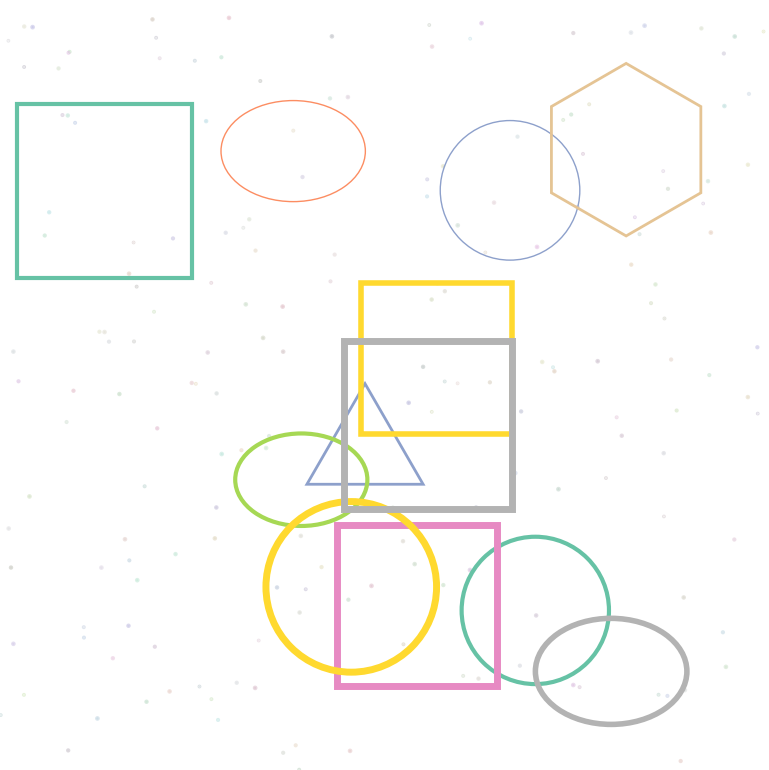[{"shape": "circle", "thickness": 1.5, "radius": 0.48, "center": [0.695, 0.207]}, {"shape": "square", "thickness": 1.5, "radius": 0.57, "center": [0.136, 0.752]}, {"shape": "oval", "thickness": 0.5, "radius": 0.47, "center": [0.381, 0.804]}, {"shape": "triangle", "thickness": 1, "radius": 0.44, "center": [0.474, 0.415]}, {"shape": "circle", "thickness": 0.5, "radius": 0.45, "center": [0.662, 0.753]}, {"shape": "square", "thickness": 2.5, "radius": 0.52, "center": [0.542, 0.214]}, {"shape": "oval", "thickness": 1.5, "radius": 0.43, "center": [0.391, 0.377]}, {"shape": "circle", "thickness": 2.5, "radius": 0.55, "center": [0.456, 0.238]}, {"shape": "square", "thickness": 2, "radius": 0.49, "center": [0.566, 0.534]}, {"shape": "hexagon", "thickness": 1, "radius": 0.56, "center": [0.813, 0.806]}, {"shape": "square", "thickness": 2.5, "radius": 0.55, "center": [0.555, 0.449]}, {"shape": "oval", "thickness": 2, "radius": 0.49, "center": [0.794, 0.128]}]